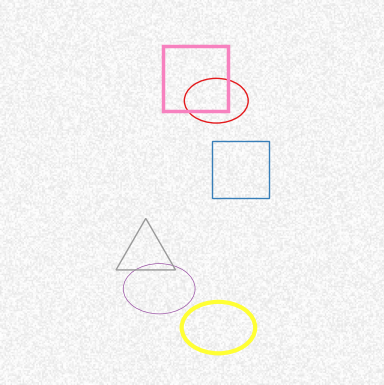[{"shape": "oval", "thickness": 1, "radius": 0.41, "center": [0.562, 0.738]}, {"shape": "square", "thickness": 1, "radius": 0.37, "center": [0.626, 0.559]}, {"shape": "oval", "thickness": 0.5, "radius": 0.47, "center": [0.413, 0.25]}, {"shape": "oval", "thickness": 3, "radius": 0.48, "center": [0.567, 0.149]}, {"shape": "square", "thickness": 2.5, "radius": 0.42, "center": [0.509, 0.796]}, {"shape": "triangle", "thickness": 1, "radius": 0.45, "center": [0.379, 0.344]}]